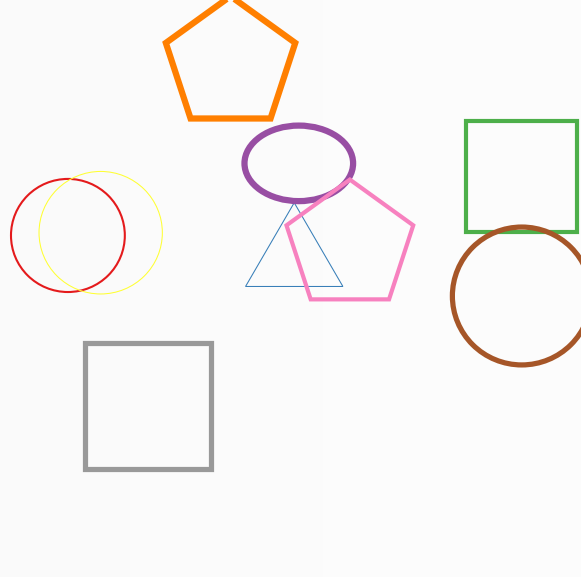[{"shape": "circle", "thickness": 1, "radius": 0.49, "center": [0.117, 0.591]}, {"shape": "triangle", "thickness": 0.5, "radius": 0.48, "center": [0.506, 0.551]}, {"shape": "square", "thickness": 2, "radius": 0.48, "center": [0.897, 0.694]}, {"shape": "oval", "thickness": 3, "radius": 0.47, "center": [0.514, 0.716]}, {"shape": "pentagon", "thickness": 3, "radius": 0.59, "center": [0.397, 0.889]}, {"shape": "circle", "thickness": 0.5, "radius": 0.53, "center": [0.173, 0.596]}, {"shape": "circle", "thickness": 2.5, "radius": 0.6, "center": [0.898, 0.487]}, {"shape": "pentagon", "thickness": 2, "radius": 0.57, "center": [0.602, 0.574]}, {"shape": "square", "thickness": 2.5, "radius": 0.54, "center": [0.254, 0.296]}]